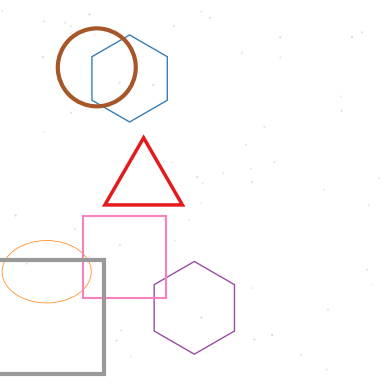[{"shape": "triangle", "thickness": 2.5, "radius": 0.58, "center": [0.373, 0.526]}, {"shape": "hexagon", "thickness": 1, "radius": 0.57, "center": [0.337, 0.796]}, {"shape": "hexagon", "thickness": 1, "radius": 0.6, "center": [0.505, 0.2]}, {"shape": "oval", "thickness": 0.5, "radius": 0.58, "center": [0.121, 0.294]}, {"shape": "circle", "thickness": 3, "radius": 0.51, "center": [0.251, 0.825]}, {"shape": "square", "thickness": 1.5, "radius": 0.53, "center": [0.324, 0.332]}, {"shape": "square", "thickness": 3, "radius": 0.74, "center": [0.123, 0.177]}]